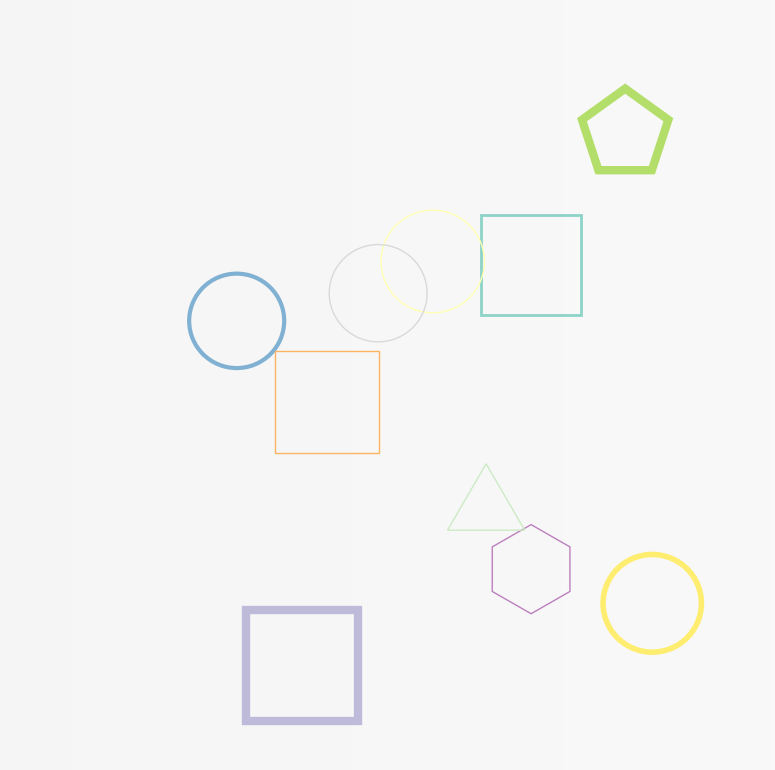[{"shape": "square", "thickness": 1, "radius": 0.32, "center": [0.685, 0.656]}, {"shape": "circle", "thickness": 0.5, "radius": 0.33, "center": [0.558, 0.66]}, {"shape": "square", "thickness": 3, "radius": 0.36, "center": [0.389, 0.136]}, {"shape": "circle", "thickness": 1.5, "radius": 0.31, "center": [0.305, 0.583]}, {"shape": "square", "thickness": 0.5, "radius": 0.33, "center": [0.422, 0.478]}, {"shape": "pentagon", "thickness": 3, "radius": 0.29, "center": [0.807, 0.826]}, {"shape": "circle", "thickness": 0.5, "radius": 0.32, "center": [0.488, 0.619]}, {"shape": "hexagon", "thickness": 0.5, "radius": 0.29, "center": [0.685, 0.261]}, {"shape": "triangle", "thickness": 0.5, "radius": 0.29, "center": [0.627, 0.34]}, {"shape": "circle", "thickness": 2, "radius": 0.32, "center": [0.842, 0.216]}]